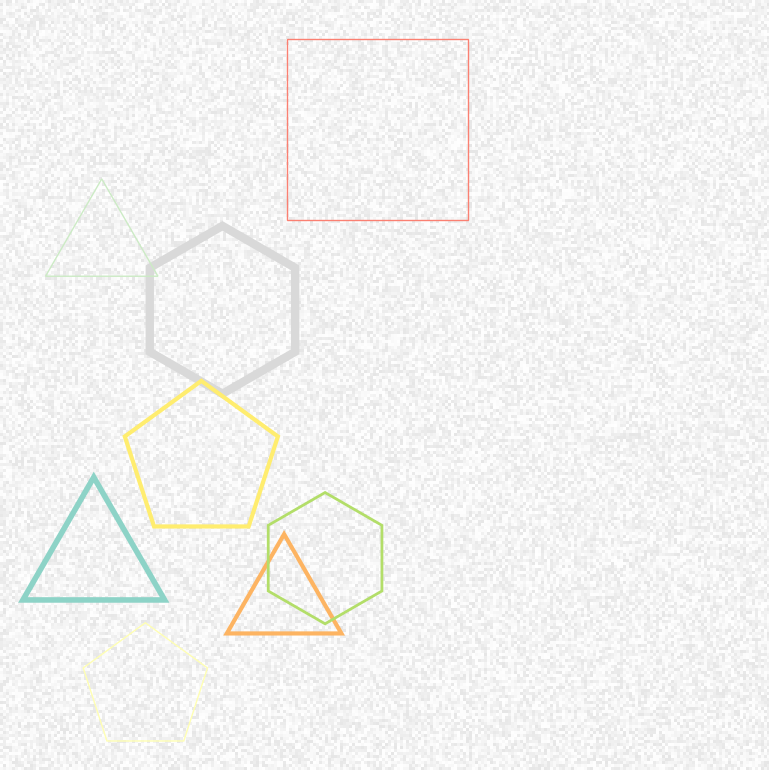[{"shape": "triangle", "thickness": 2, "radius": 0.53, "center": [0.122, 0.274]}, {"shape": "pentagon", "thickness": 0.5, "radius": 0.42, "center": [0.189, 0.106]}, {"shape": "square", "thickness": 0.5, "radius": 0.59, "center": [0.491, 0.832]}, {"shape": "triangle", "thickness": 1.5, "radius": 0.43, "center": [0.369, 0.22]}, {"shape": "hexagon", "thickness": 1, "radius": 0.43, "center": [0.422, 0.275]}, {"shape": "hexagon", "thickness": 3, "radius": 0.55, "center": [0.289, 0.598]}, {"shape": "triangle", "thickness": 0.5, "radius": 0.42, "center": [0.132, 0.683]}, {"shape": "pentagon", "thickness": 1.5, "radius": 0.52, "center": [0.261, 0.401]}]